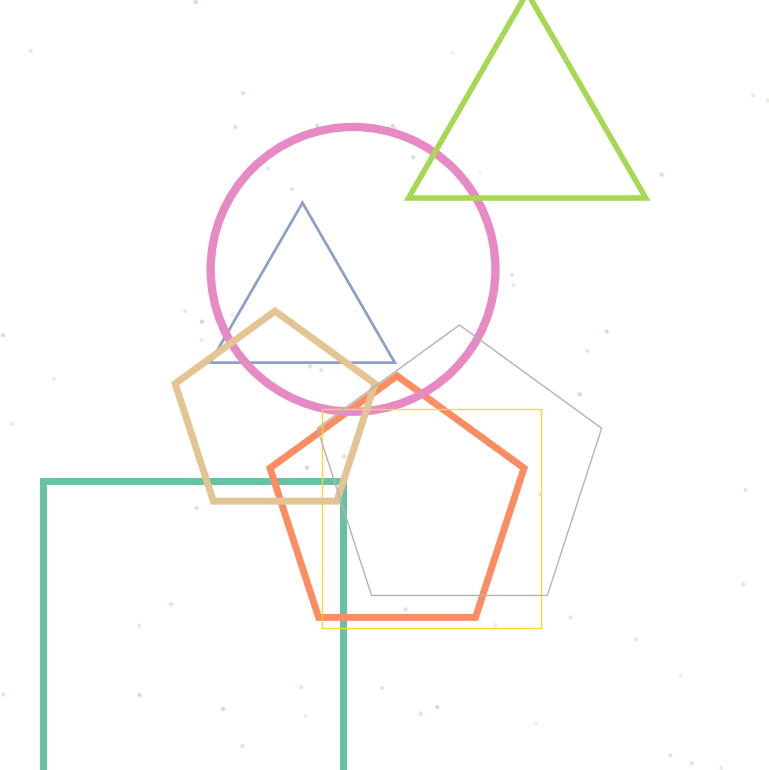[{"shape": "square", "thickness": 2.5, "radius": 0.97, "center": [0.251, 0.181]}, {"shape": "pentagon", "thickness": 2.5, "radius": 0.87, "center": [0.516, 0.338]}, {"shape": "triangle", "thickness": 1, "radius": 0.69, "center": [0.393, 0.598]}, {"shape": "circle", "thickness": 3, "radius": 0.92, "center": [0.458, 0.65]}, {"shape": "triangle", "thickness": 2, "radius": 0.89, "center": [0.685, 0.832]}, {"shape": "square", "thickness": 0.5, "radius": 0.71, "center": [0.56, 0.326]}, {"shape": "pentagon", "thickness": 2.5, "radius": 0.68, "center": [0.357, 0.46]}, {"shape": "pentagon", "thickness": 0.5, "radius": 0.97, "center": [0.597, 0.384]}]